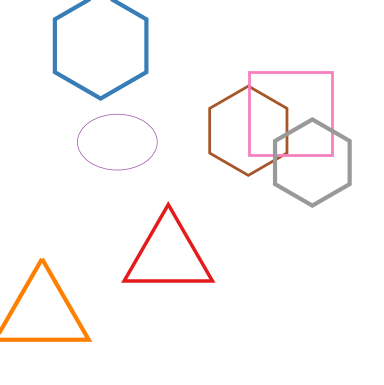[{"shape": "triangle", "thickness": 2.5, "radius": 0.66, "center": [0.437, 0.336]}, {"shape": "hexagon", "thickness": 3, "radius": 0.69, "center": [0.261, 0.881]}, {"shape": "oval", "thickness": 0.5, "radius": 0.52, "center": [0.305, 0.631]}, {"shape": "triangle", "thickness": 3, "radius": 0.7, "center": [0.109, 0.188]}, {"shape": "hexagon", "thickness": 2, "radius": 0.58, "center": [0.645, 0.66]}, {"shape": "square", "thickness": 2, "radius": 0.54, "center": [0.755, 0.706]}, {"shape": "hexagon", "thickness": 3, "radius": 0.56, "center": [0.811, 0.578]}]